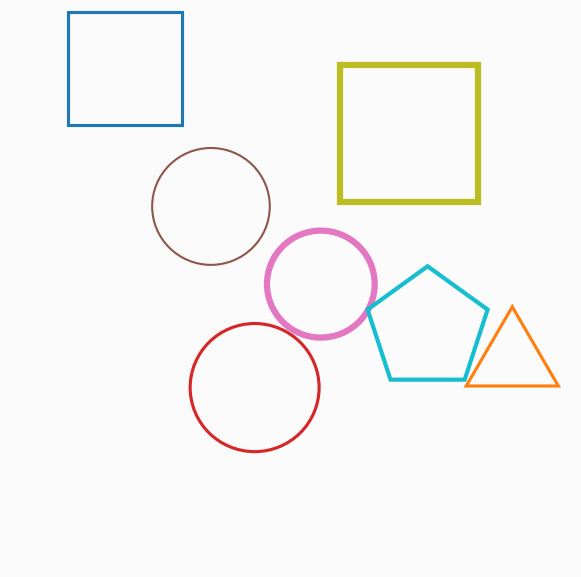[{"shape": "square", "thickness": 1.5, "radius": 0.49, "center": [0.215, 0.88]}, {"shape": "triangle", "thickness": 1.5, "radius": 0.46, "center": [0.881, 0.376]}, {"shape": "circle", "thickness": 1.5, "radius": 0.55, "center": [0.438, 0.328]}, {"shape": "circle", "thickness": 1, "radius": 0.51, "center": [0.363, 0.642]}, {"shape": "circle", "thickness": 3, "radius": 0.46, "center": [0.552, 0.507]}, {"shape": "square", "thickness": 3, "radius": 0.59, "center": [0.704, 0.767]}, {"shape": "pentagon", "thickness": 2, "radius": 0.54, "center": [0.736, 0.43]}]